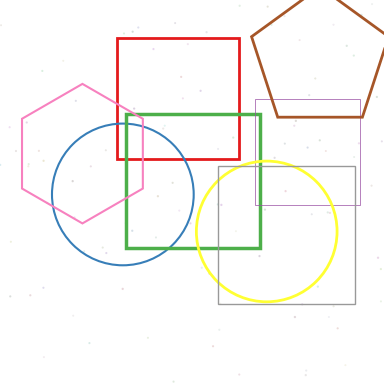[{"shape": "square", "thickness": 2, "radius": 0.79, "center": [0.463, 0.744]}, {"shape": "circle", "thickness": 1.5, "radius": 0.92, "center": [0.319, 0.495]}, {"shape": "square", "thickness": 2.5, "radius": 0.87, "center": [0.502, 0.53]}, {"shape": "square", "thickness": 0.5, "radius": 0.68, "center": [0.799, 0.605]}, {"shape": "circle", "thickness": 2, "radius": 0.91, "center": [0.693, 0.399]}, {"shape": "pentagon", "thickness": 2, "radius": 0.94, "center": [0.831, 0.847]}, {"shape": "hexagon", "thickness": 1.5, "radius": 0.91, "center": [0.214, 0.601]}, {"shape": "square", "thickness": 1, "radius": 0.89, "center": [0.744, 0.39]}]